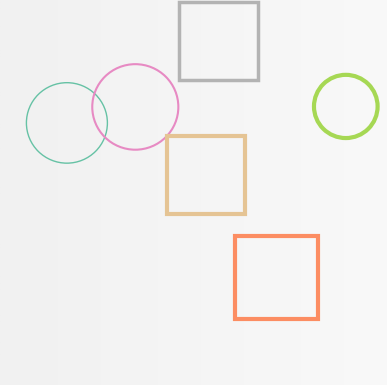[{"shape": "circle", "thickness": 1, "radius": 0.52, "center": [0.173, 0.681]}, {"shape": "square", "thickness": 3, "radius": 0.53, "center": [0.714, 0.279]}, {"shape": "circle", "thickness": 1.5, "radius": 0.56, "center": [0.349, 0.722]}, {"shape": "circle", "thickness": 3, "radius": 0.41, "center": [0.892, 0.724]}, {"shape": "square", "thickness": 3, "radius": 0.51, "center": [0.532, 0.546]}, {"shape": "square", "thickness": 2.5, "radius": 0.51, "center": [0.564, 0.893]}]